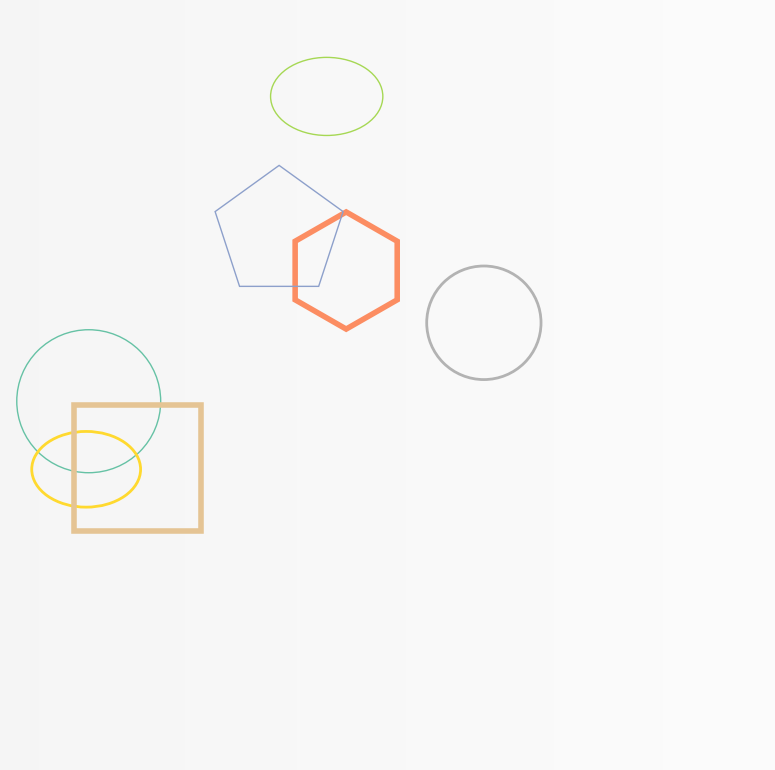[{"shape": "circle", "thickness": 0.5, "radius": 0.46, "center": [0.114, 0.479]}, {"shape": "hexagon", "thickness": 2, "radius": 0.38, "center": [0.447, 0.649]}, {"shape": "pentagon", "thickness": 0.5, "radius": 0.43, "center": [0.36, 0.698]}, {"shape": "oval", "thickness": 0.5, "radius": 0.36, "center": [0.422, 0.875]}, {"shape": "oval", "thickness": 1, "radius": 0.35, "center": [0.111, 0.391]}, {"shape": "square", "thickness": 2, "radius": 0.41, "center": [0.177, 0.392]}, {"shape": "circle", "thickness": 1, "radius": 0.37, "center": [0.624, 0.581]}]